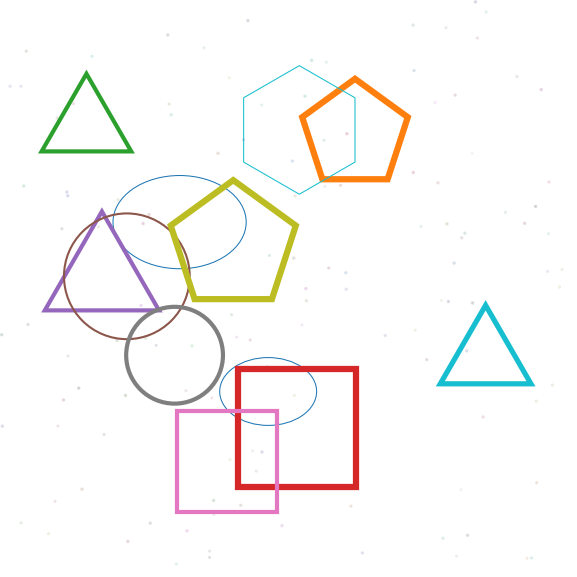[{"shape": "oval", "thickness": 0.5, "radius": 0.58, "center": [0.311, 0.615]}, {"shape": "oval", "thickness": 0.5, "radius": 0.42, "center": [0.464, 0.321]}, {"shape": "pentagon", "thickness": 3, "radius": 0.48, "center": [0.615, 0.767]}, {"shape": "triangle", "thickness": 2, "radius": 0.45, "center": [0.15, 0.782]}, {"shape": "square", "thickness": 3, "radius": 0.51, "center": [0.514, 0.259]}, {"shape": "triangle", "thickness": 2, "radius": 0.57, "center": [0.176, 0.519]}, {"shape": "circle", "thickness": 1, "radius": 0.54, "center": [0.22, 0.521]}, {"shape": "square", "thickness": 2, "radius": 0.43, "center": [0.393, 0.2]}, {"shape": "circle", "thickness": 2, "radius": 0.42, "center": [0.302, 0.384]}, {"shape": "pentagon", "thickness": 3, "radius": 0.57, "center": [0.404, 0.573]}, {"shape": "hexagon", "thickness": 0.5, "radius": 0.56, "center": [0.518, 0.774]}, {"shape": "triangle", "thickness": 2.5, "radius": 0.45, "center": [0.841, 0.38]}]